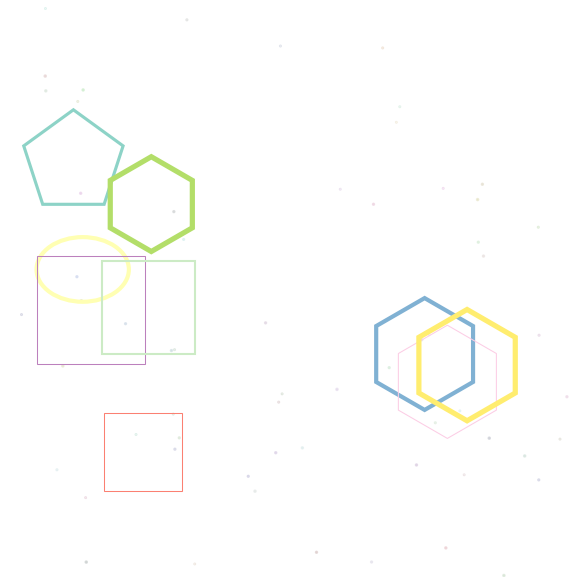[{"shape": "pentagon", "thickness": 1.5, "radius": 0.45, "center": [0.127, 0.719]}, {"shape": "oval", "thickness": 2, "radius": 0.4, "center": [0.143, 0.533]}, {"shape": "square", "thickness": 0.5, "radius": 0.34, "center": [0.248, 0.216]}, {"shape": "hexagon", "thickness": 2, "radius": 0.48, "center": [0.735, 0.386]}, {"shape": "hexagon", "thickness": 2.5, "radius": 0.41, "center": [0.262, 0.646]}, {"shape": "hexagon", "thickness": 0.5, "radius": 0.49, "center": [0.775, 0.338]}, {"shape": "square", "thickness": 0.5, "radius": 0.47, "center": [0.157, 0.462]}, {"shape": "square", "thickness": 1, "radius": 0.4, "center": [0.257, 0.467]}, {"shape": "hexagon", "thickness": 2.5, "radius": 0.48, "center": [0.809, 0.367]}]